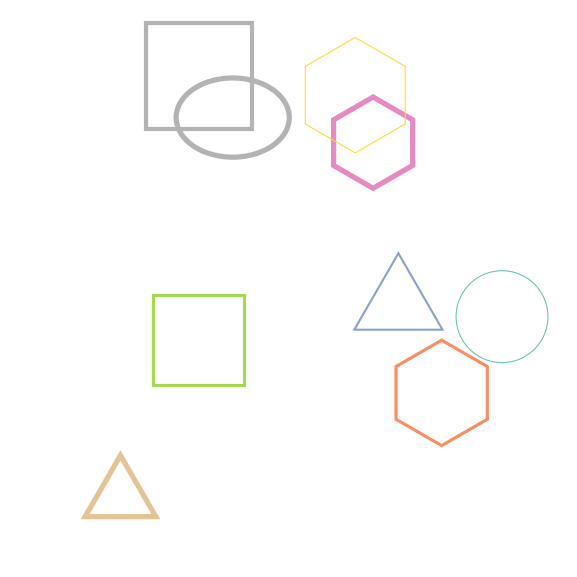[{"shape": "circle", "thickness": 0.5, "radius": 0.4, "center": [0.869, 0.451]}, {"shape": "hexagon", "thickness": 1.5, "radius": 0.46, "center": [0.765, 0.319]}, {"shape": "triangle", "thickness": 1, "radius": 0.44, "center": [0.69, 0.472]}, {"shape": "hexagon", "thickness": 2.5, "radius": 0.4, "center": [0.646, 0.752]}, {"shape": "square", "thickness": 1.5, "radius": 0.39, "center": [0.344, 0.41]}, {"shape": "hexagon", "thickness": 0.5, "radius": 0.5, "center": [0.615, 0.834]}, {"shape": "triangle", "thickness": 2.5, "radius": 0.35, "center": [0.209, 0.14]}, {"shape": "oval", "thickness": 2.5, "radius": 0.49, "center": [0.403, 0.796]}, {"shape": "square", "thickness": 2, "radius": 0.46, "center": [0.345, 0.868]}]